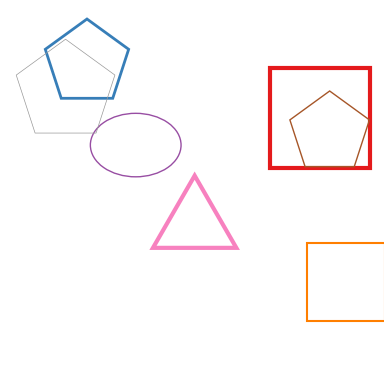[{"shape": "square", "thickness": 3, "radius": 0.65, "center": [0.832, 0.693]}, {"shape": "pentagon", "thickness": 2, "radius": 0.57, "center": [0.226, 0.837]}, {"shape": "oval", "thickness": 1, "radius": 0.59, "center": [0.352, 0.623]}, {"shape": "square", "thickness": 1.5, "radius": 0.5, "center": [0.898, 0.268]}, {"shape": "pentagon", "thickness": 1, "radius": 0.54, "center": [0.856, 0.655]}, {"shape": "triangle", "thickness": 3, "radius": 0.63, "center": [0.506, 0.419]}, {"shape": "pentagon", "thickness": 0.5, "radius": 0.67, "center": [0.17, 0.763]}]